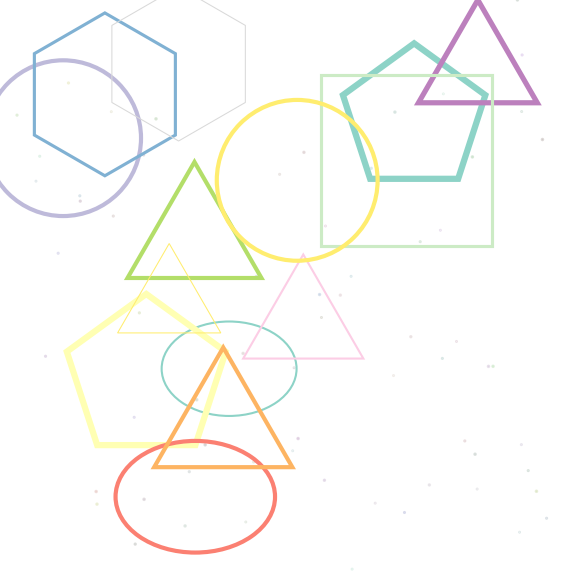[{"shape": "pentagon", "thickness": 3, "radius": 0.65, "center": [0.717, 0.794]}, {"shape": "oval", "thickness": 1, "radius": 0.58, "center": [0.397, 0.361]}, {"shape": "pentagon", "thickness": 3, "radius": 0.72, "center": [0.253, 0.345]}, {"shape": "circle", "thickness": 2, "radius": 0.67, "center": [0.109, 0.76]}, {"shape": "oval", "thickness": 2, "radius": 0.69, "center": [0.338, 0.139]}, {"shape": "hexagon", "thickness": 1.5, "radius": 0.7, "center": [0.182, 0.836]}, {"shape": "triangle", "thickness": 2, "radius": 0.69, "center": [0.387, 0.259]}, {"shape": "triangle", "thickness": 2, "radius": 0.67, "center": [0.337, 0.585]}, {"shape": "triangle", "thickness": 1, "radius": 0.6, "center": [0.525, 0.438]}, {"shape": "hexagon", "thickness": 0.5, "radius": 0.67, "center": [0.309, 0.888]}, {"shape": "triangle", "thickness": 2.5, "radius": 0.59, "center": [0.827, 0.881]}, {"shape": "square", "thickness": 1.5, "radius": 0.74, "center": [0.704, 0.722]}, {"shape": "circle", "thickness": 2, "radius": 0.7, "center": [0.515, 0.687]}, {"shape": "triangle", "thickness": 0.5, "radius": 0.52, "center": [0.293, 0.474]}]